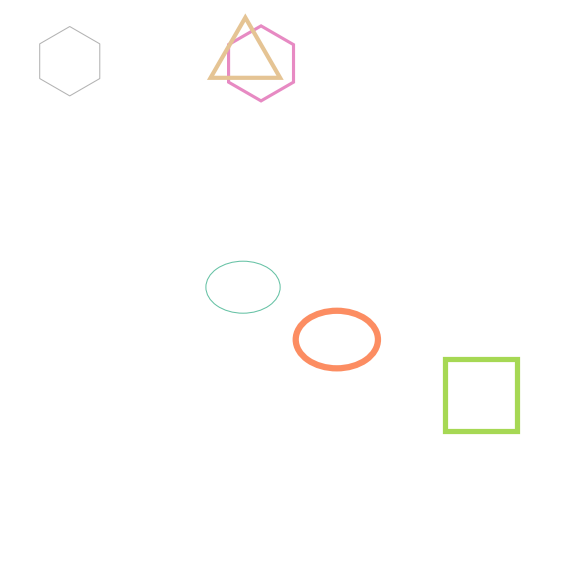[{"shape": "oval", "thickness": 0.5, "radius": 0.32, "center": [0.421, 0.502]}, {"shape": "oval", "thickness": 3, "radius": 0.36, "center": [0.583, 0.411]}, {"shape": "hexagon", "thickness": 1.5, "radius": 0.32, "center": [0.452, 0.889]}, {"shape": "square", "thickness": 2.5, "radius": 0.31, "center": [0.833, 0.315]}, {"shape": "triangle", "thickness": 2, "radius": 0.35, "center": [0.425, 0.899]}, {"shape": "hexagon", "thickness": 0.5, "radius": 0.3, "center": [0.121, 0.893]}]